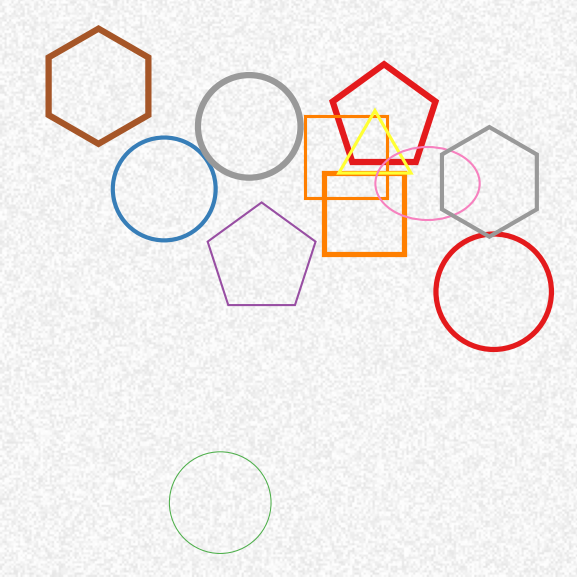[{"shape": "circle", "thickness": 2.5, "radius": 0.5, "center": [0.855, 0.494]}, {"shape": "pentagon", "thickness": 3, "radius": 0.47, "center": [0.665, 0.794]}, {"shape": "circle", "thickness": 2, "radius": 0.45, "center": [0.284, 0.672]}, {"shape": "circle", "thickness": 0.5, "radius": 0.44, "center": [0.381, 0.129]}, {"shape": "pentagon", "thickness": 1, "radius": 0.49, "center": [0.453, 0.55]}, {"shape": "square", "thickness": 2.5, "radius": 0.35, "center": [0.63, 0.63]}, {"shape": "square", "thickness": 1.5, "radius": 0.35, "center": [0.599, 0.727]}, {"shape": "triangle", "thickness": 1.5, "radius": 0.36, "center": [0.649, 0.736]}, {"shape": "hexagon", "thickness": 3, "radius": 0.5, "center": [0.171, 0.85]}, {"shape": "oval", "thickness": 1, "radius": 0.45, "center": [0.74, 0.681]}, {"shape": "hexagon", "thickness": 2, "radius": 0.47, "center": [0.847, 0.684]}, {"shape": "circle", "thickness": 3, "radius": 0.44, "center": [0.432, 0.78]}]